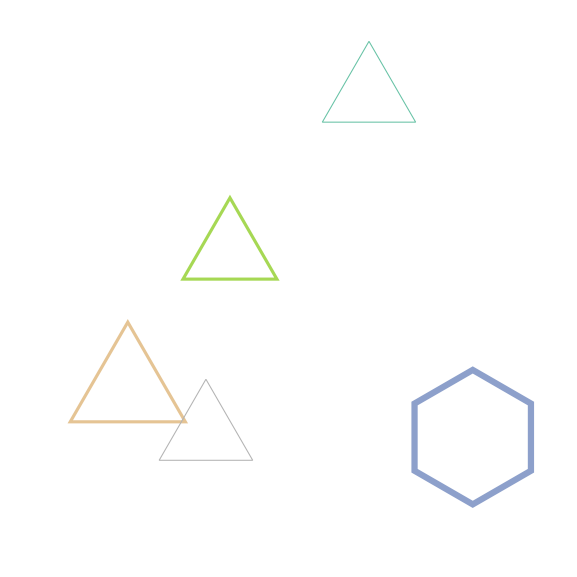[{"shape": "triangle", "thickness": 0.5, "radius": 0.47, "center": [0.639, 0.834]}, {"shape": "hexagon", "thickness": 3, "radius": 0.58, "center": [0.819, 0.242]}, {"shape": "triangle", "thickness": 1.5, "radius": 0.47, "center": [0.398, 0.563]}, {"shape": "triangle", "thickness": 1.5, "radius": 0.58, "center": [0.221, 0.326]}, {"shape": "triangle", "thickness": 0.5, "radius": 0.47, "center": [0.357, 0.249]}]